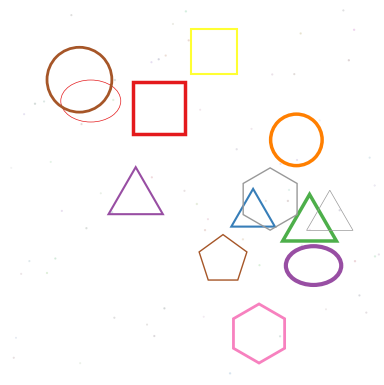[{"shape": "square", "thickness": 2.5, "radius": 0.34, "center": [0.412, 0.721]}, {"shape": "oval", "thickness": 0.5, "radius": 0.39, "center": [0.236, 0.738]}, {"shape": "triangle", "thickness": 1.5, "radius": 0.33, "center": [0.657, 0.444]}, {"shape": "triangle", "thickness": 2.5, "radius": 0.4, "center": [0.804, 0.414]}, {"shape": "oval", "thickness": 3, "radius": 0.36, "center": [0.814, 0.31]}, {"shape": "triangle", "thickness": 1.5, "radius": 0.41, "center": [0.352, 0.484]}, {"shape": "circle", "thickness": 2.5, "radius": 0.33, "center": [0.77, 0.637]}, {"shape": "square", "thickness": 1.5, "radius": 0.3, "center": [0.556, 0.866]}, {"shape": "circle", "thickness": 2, "radius": 0.42, "center": [0.206, 0.793]}, {"shape": "pentagon", "thickness": 1, "radius": 0.33, "center": [0.579, 0.325]}, {"shape": "hexagon", "thickness": 2, "radius": 0.38, "center": [0.673, 0.134]}, {"shape": "hexagon", "thickness": 1, "radius": 0.4, "center": [0.702, 0.483]}, {"shape": "triangle", "thickness": 0.5, "radius": 0.35, "center": [0.857, 0.436]}]